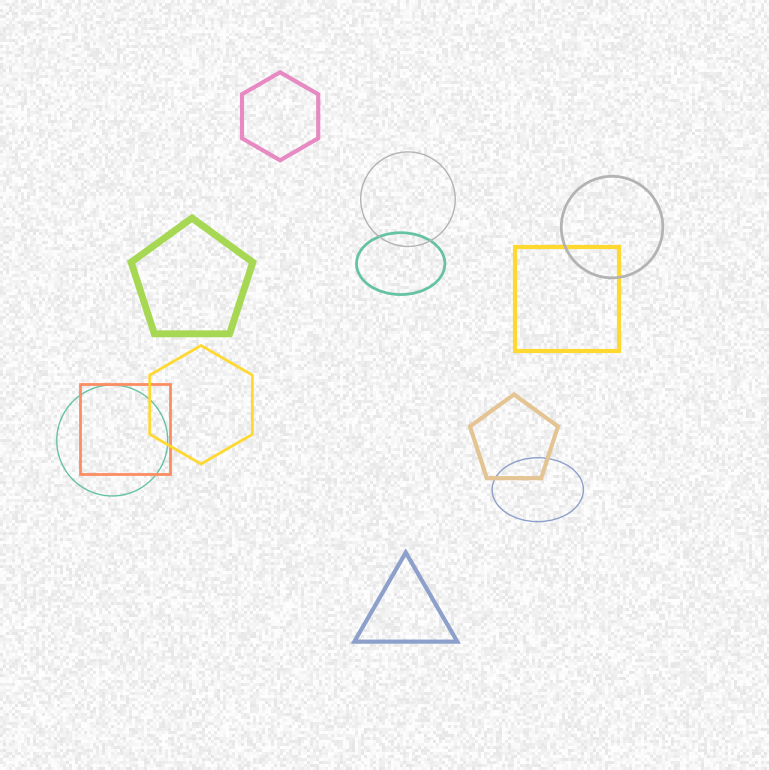[{"shape": "oval", "thickness": 1, "radius": 0.29, "center": [0.52, 0.658]}, {"shape": "circle", "thickness": 0.5, "radius": 0.36, "center": [0.146, 0.428]}, {"shape": "square", "thickness": 1, "radius": 0.29, "center": [0.162, 0.443]}, {"shape": "oval", "thickness": 0.5, "radius": 0.3, "center": [0.698, 0.364]}, {"shape": "triangle", "thickness": 1.5, "radius": 0.39, "center": [0.527, 0.205]}, {"shape": "hexagon", "thickness": 1.5, "radius": 0.29, "center": [0.364, 0.849]}, {"shape": "pentagon", "thickness": 2.5, "radius": 0.42, "center": [0.249, 0.634]}, {"shape": "square", "thickness": 1.5, "radius": 0.34, "center": [0.737, 0.612]}, {"shape": "hexagon", "thickness": 1, "radius": 0.38, "center": [0.261, 0.474]}, {"shape": "pentagon", "thickness": 1.5, "radius": 0.3, "center": [0.668, 0.428]}, {"shape": "circle", "thickness": 0.5, "radius": 0.31, "center": [0.53, 0.741]}, {"shape": "circle", "thickness": 1, "radius": 0.33, "center": [0.795, 0.705]}]